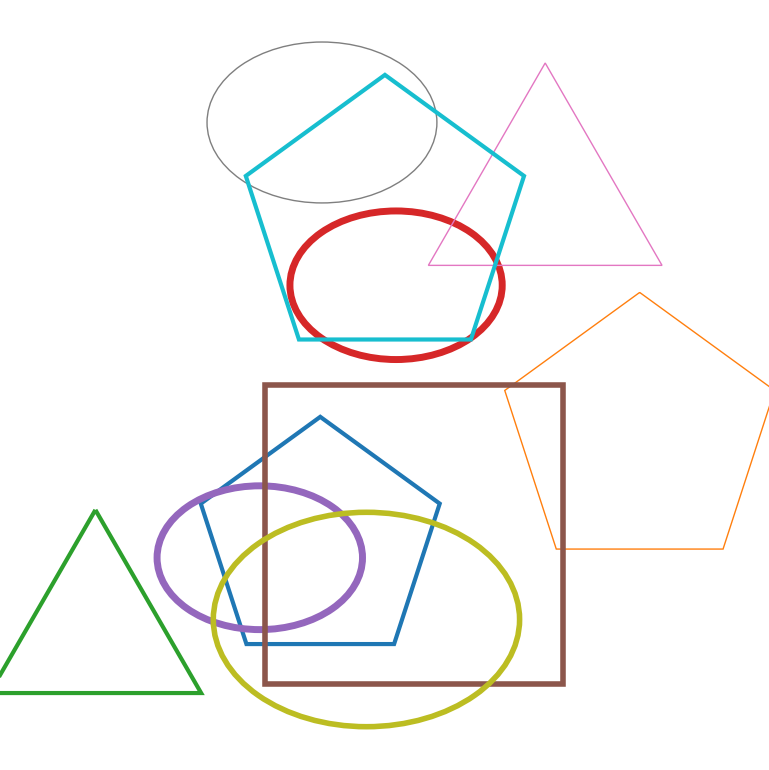[{"shape": "pentagon", "thickness": 1.5, "radius": 0.82, "center": [0.416, 0.296]}, {"shape": "pentagon", "thickness": 0.5, "radius": 0.92, "center": [0.831, 0.436]}, {"shape": "triangle", "thickness": 1.5, "radius": 0.79, "center": [0.124, 0.179]}, {"shape": "oval", "thickness": 2.5, "radius": 0.69, "center": [0.514, 0.63]}, {"shape": "oval", "thickness": 2.5, "radius": 0.67, "center": [0.337, 0.276]}, {"shape": "square", "thickness": 2, "radius": 0.97, "center": [0.538, 0.306]}, {"shape": "triangle", "thickness": 0.5, "radius": 0.88, "center": [0.708, 0.743]}, {"shape": "oval", "thickness": 0.5, "radius": 0.75, "center": [0.418, 0.841]}, {"shape": "oval", "thickness": 2, "radius": 0.99, "center": [0.476, 0.195]}, {"shape": "pentagon", "thickness": 1.5, "radius": 0.95, "center": [0.5, 0.713]}]